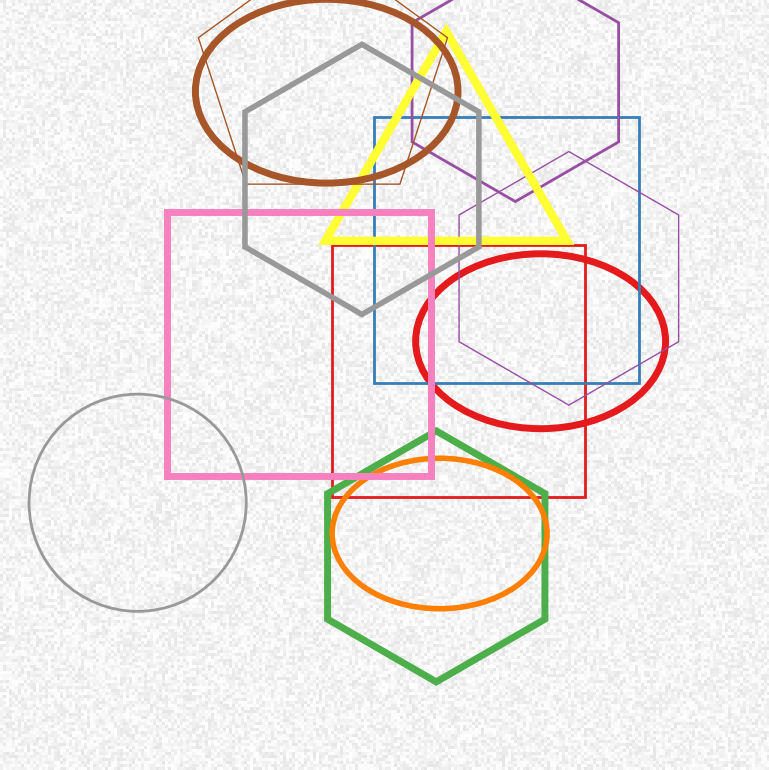[{"shape": "oval", "thickness": 2.5, "radius": 0.81, "center": [0.702, 0.557]}, {"shape": "square", "thickness": 1, "radius": 0.82, "center": [0.595, 0.518]}, {"shape": "square", "thickness": 1, "radius": 0.86, "center": [0.658, 0.675]}, {"shape": "hexagon", "thickness": 2.5, "radius": 0.81, "center": [0.567, 0.277]}, {"shape": "hexagon", "thickness": 1, "radius": 0.77, "center": [0.669, 0.893]}, {"shape": "hexagon", "thickness": 0.5, "radius": 0.82, "center": [0.739, 0.639]}, {"shape": "oval", "thickness": 2, "radius": 0.7, "center": [0.571, 0.307]}, {"shape": "triangle", "thickness": 3, "radius": 0.91, "center": [0.58, 0.778]}, {"shape": "pentagon", "thickness": 0.5, "radius": 0.85, "center": [0.419, 0.898]}, {"shape": "oval", "thickness": 2.5, "radius": 0.85, "center": [0.424, 0.882]}, {"shape": "square", "thickness": 2.5, "radius": 0.86, "center": [0.388, 0.554]}, {"shape": "circle", "thickness": 1, "radius": 0.71, "center": [0.179, 0.347]}, {"shape": "hexagon", "thickness": 2, "radius": 0.88, "center": [0.47, 0.767]}]